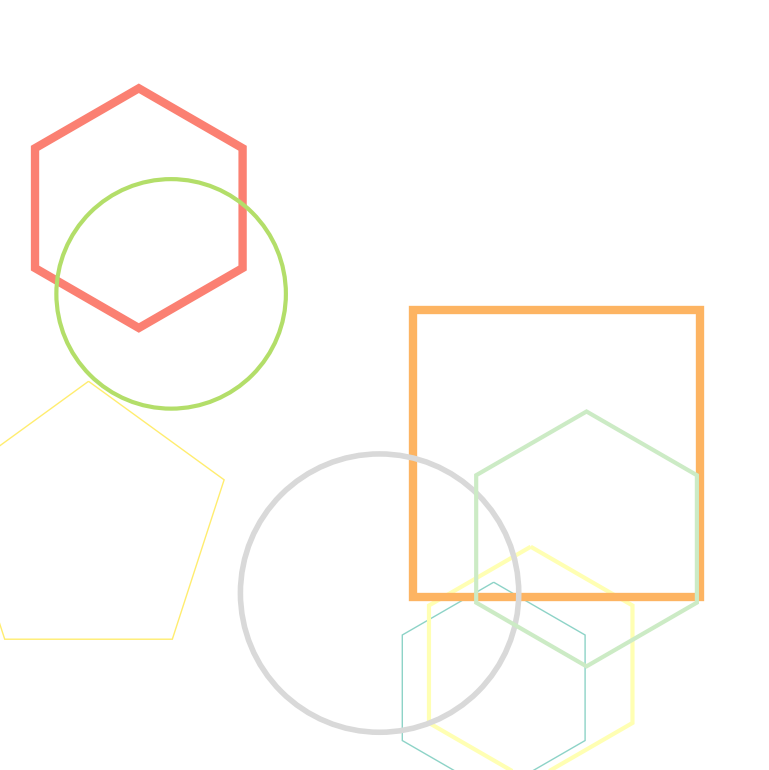[{"shape": "hexagon", "thickness": 0.5, "radius": 0.69, "center": [0.641, 0.107]}, {"shape": "hexagon", "thickness": 1.5, "radius": 0.76, "center": [0.689, 0.137]}, {"shape": "hexagon", "thickness": 3, "radius": 0.78, "center": [0.18, 0.73]}, {"shape": "square", "thickness": 3, "radius": 0.93, "center": [0.722, 0.411]}, {"shape": "circle", "thickness": 1.5, "radius": 0.75, "center": [0.222, 0.618]}, {"shape": "circle", "thickness": 2, "radius": 0.9, "center": [0.493, 0.23]}, {"shape": "hexagon", "thickness": 1.5, "radius": 0.83, "center": [0.762, 0.3]}, {"shape": "pentagon", "thickness": 0.5, "radius": 0.93, "center": [0.115, 0.32]}]